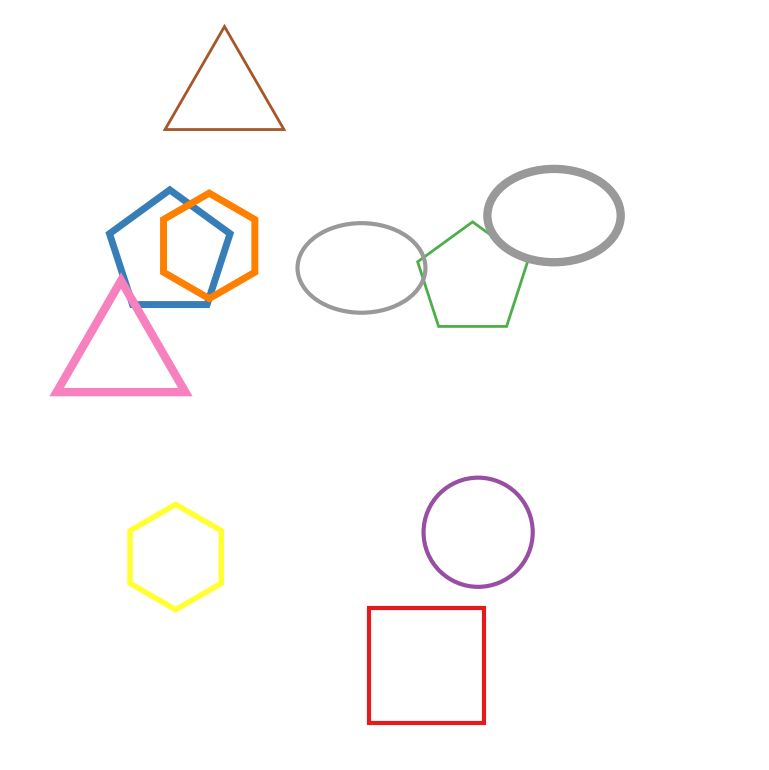[{"shape": "square", "thickness": 1.5, "radius": 0.37, "center": [0.554, 0.136]}, {"shape": "pentagon", "thickness": 2.5, "radius": 0.41, "center": [0.221, 0.671]}, {"shape": "pentagon", "thickness": 1, "radius": 0.38, "center": [0.614, 0.637]}, {"shape": "circle", "thickness": 1.5, "radius": 0.35, "center": [0.621, 0.309]}, {"shape": "hexagon", "thickness": 2.5, "radius": 0.34, "center": [0.272, 0.681]}, {"shape": "hexagon", "thickness": 2, "radius": 0.34, "center": [0.228, 0.277]}, {"shape": "triangle", "thickness": 1, "radius": 0.45, "center": [0.292, 0.876]}, {"shape": "triangle", "thickness": 3, "radius": 0.48, "center": [0.157, 0.539]}, {"shape": "oval", "thickness": 3, "radius": 0.43, "center": [0.72, 0.72]}, {"shape": "oval", "thickness": 1.5, "radius": 0.42, "center": [0.469, 0.652]}]